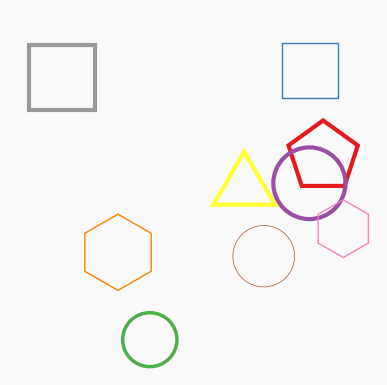[{"shape": "pentagon", "thickness": 3, "radius": 0.47, "center": [0.834, 0.593]}, {"shape": "square", "thickness": 1, "radius": 0.36, "center": [0.8, 0.816]}, {"shape": "circle", "thickness": 2.5, "radius": 0.35, "center": [0.387, 0.118]}, {"shape": "circle", "thickness": 3, "radius": 0.47, "center": [0.798, 0.524]}, {"shape": "hexagon", "thickness": 1, "radius": 0.49, "center": [0.305, 0.345]}, {"shape": "triangle", "thickness": 3, "radius": 0.46, "center": [0.63, 0.514]}, {"shape": "circle", "thickness": 0.5, "radius": 0.4, "center": [0.681, 0.335]}, {"shape": "hexagon", "thickness": 1, "radius": 0.37, "center": [0.886, 0.406]}, {"shape": "square", "thickness": 3, "radius": 0.42, "center": [0.16, 0.799]}]